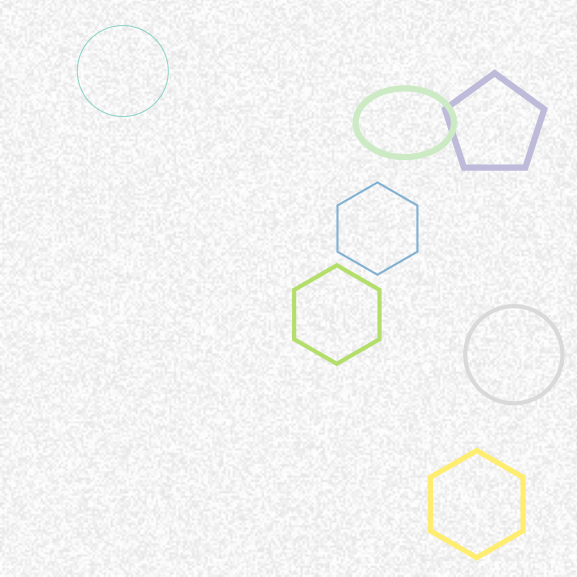[{"shape": "circle", "thickness": 0.5, "radius": 0.39, "center": [0.213, 0.876]}, {"shape": "pentagon", "thickness": 3, "radius": 0.45, "center": [0.856, 0.782]}, {"shape": "hexagon", "thickness": 1, "radius": 0.4, "center": [0.654, 0.603]}, {"shape": "hexagon", "thickness": 2, "radius": 0.43, "center": [0.583, 0.454]}, {"shape": "circle", "thickness": 2, "radius": 0.42, "center": [0.89, 0.385]}, {"shape": "oval", "thickness": 3, "radius": 0.43, "center": [0.701, 0.787]}, {"shape": "hexagon", "thickness": 2.5, "radius": 0.46, "center": [0.826, 0.126]}]